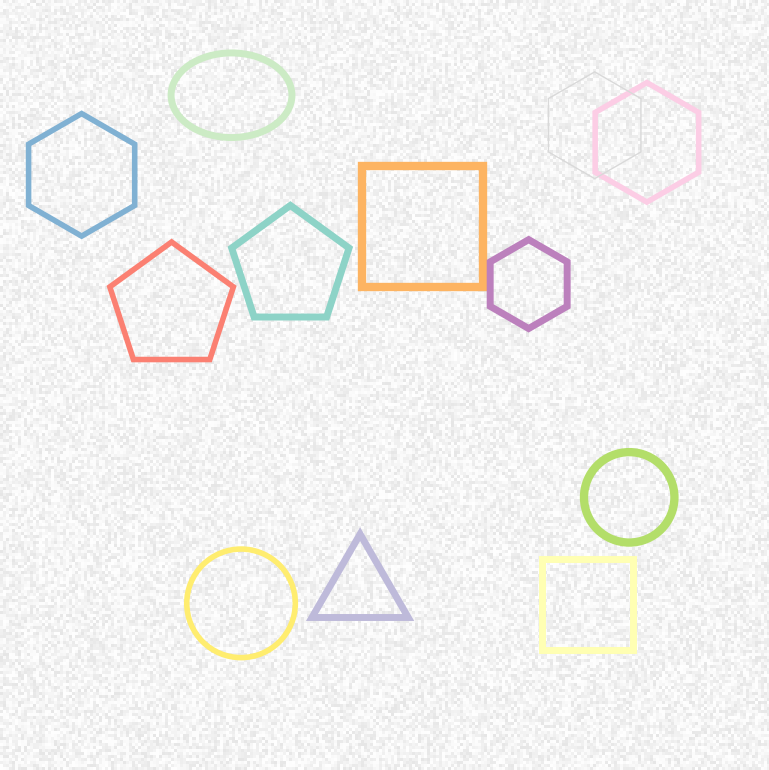[{"shape": "pentagon", "thickness": 2.5, "radius": 0.4, "center": [0.377, 0.653]}, {"shape": "square", "thickness": 2.5, "radius": 0.29, "center": [0.763, 0.215]}, {"shape": "triangle", "thickness": 2.5, "radius": 0.36, "center": [0.468, 0.234]}, {"shape": "pentagon", "thickness": 2, "radius": 0.42, "center": [0.223, 0.601]}, {"shape": "hexagon", "thickness": 2, "radius": 0.4, "center": [0.106, 0.773]}, {"shape": "square", "thickness": 3, "radius": 0.39, "center": [0.548, 0.706]}, {"shape": "circle", "thickness": 3, "radius": 0.29, "center": [0.817, 0.354]}, {"shape": "hexagon", "thickness": 2, "radius": 0.39, "center": [0.84, 0.815]}, {"shape": "hexagon", "thickness": 0.5, "radius": 0.35, "center": [0.772, 0.837]}, {"shape": "hexagon", "thickness": 2.5, "radius": 0.29, "center": [0.687, 0.631]}, {"shape": "oval", "thickness": 2.5, "radius": 0.39, "center": [0.301, 0.876]}, {"shape": "circle", "thickness": 2, "radius": 0.35, "center": [0.313, 0.216]}]